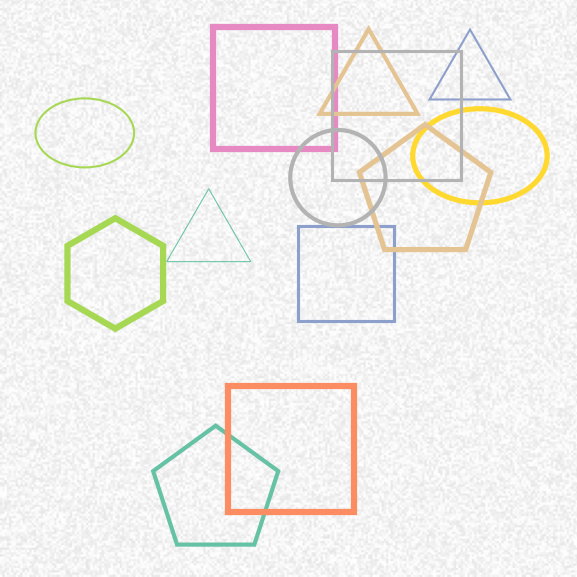[{"shape": "pentagon", "thickness": 2, "radius": 0.57, "center": [0.373, 0.148]}, {"shape": "triangle", "thickness": 0.5, "radius": 0.42, "center": [0.361, 0.588]}, {"shape": "square", "thickness": 3, "radius": 0.55, "center": [0.503, 0.221]}, {"shape": "square", "thickness": 1.5, "radius": 0.41, "center": [0.599, 0.525]}, {"shape": "triangle", "thickness": 1, "radius": 0.4, "center": [0.814, 0.867]}, {"shape": "square", "thickness": 3, "radius": 0.53, "center": [0.475, 0.847]}, {"shape": "hexagon", "thickness": 3, "radius": 0.48, "center": [0.2, 0.526]}, {"shape": "oval", "thickness": 1, "radius": 0.43, "center": [0.147, 0.769]}, {"shape": "oval", "thickness": 2.5, "radius": 0.58, "center": [0.831, 0.729]}, {"shape": "triangle", "thickness": 2, "radius": 0.49, "center": [0.638, 0.851]}, {"shape": "pentagon", "thickness": 2.5, "radius": 0.6, "center": [0.736, 0.664]}, {"shape": "square", "thickness": 1.5, "radius": 0.56, "center": [0.687, 0.799]}, {"shape": "circle", "thickness": 2, "radius": 0.41, "center": [0.585, 0.692]}]